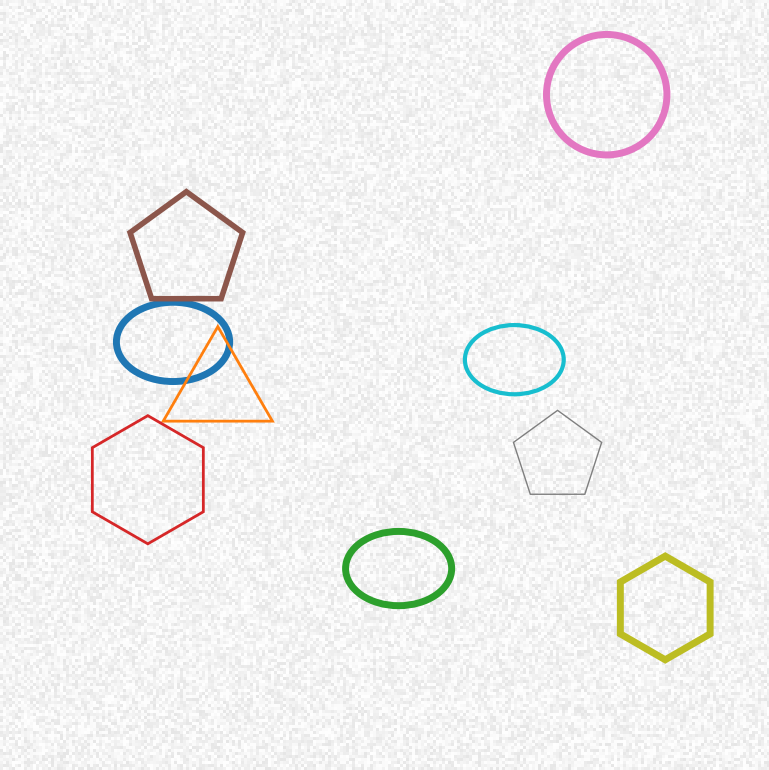[{"shape": "oval", "thickness": 2.5, "radius": 0.37, "center": [0.225, 0.556]}, {"shape": "triangle", "thickness": 1, "radius": 0.41, "center": [0.283, 0.494]}, {"shape": "oval", "thickness": 2.5, "radius": 0.34, "center": [0.518, 0.262]}, {"shape": "hexagon", "thickness": 1, "radius": 0.42, "center": [0.192, 0.377]}, {"shape": "pentagon", "thickness": 2, "radius": 0.38, "center": [0.242, 0.674]}, {"shape": "circle", "thickness": 2.5, "radius": 0.39, "center": [0.788, 0.877]}, {"shape": "pentagon", "thickness": 0.5, "radius": 0.3, "center": [0.724, 0.407]}, {"shape": "hexagon", "thickness": 2.5, "radius": 0.34, "center": [0.864, 0.21]}, {"shape": "oval", "thickness": 1.5, "radius": 0.32, "center": [0.668, 0.533]}]